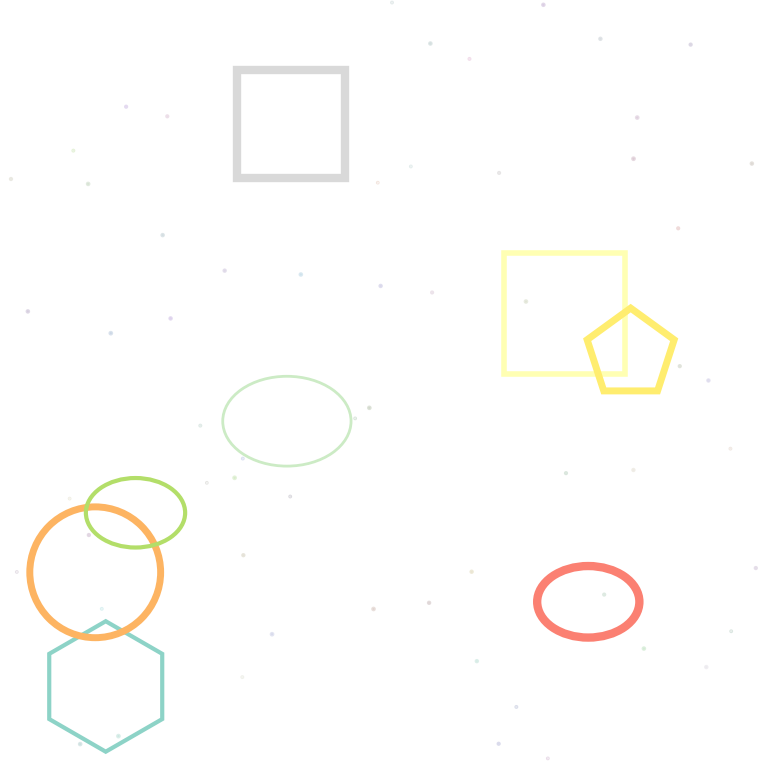[{"shape": "hexagon", "thickness": 1.5, "radius": 0.42, "center": [0.137, 0.108]}, {"shape": "square", "thickness": 2, "radius": 0.39, "center": [0.733, 0.593]}, {"shape": "oval", "thickness": 3, "radius": 0.33, "center": [0.764, 0.218]}, {"shape": "circle", "thickness": 2.5, "radius": 0.42, "center": [0.124, 0.257]}, {"shape": "oval", "thickness": 1.5, "radius": 0.32, "center": [0.176, 0.334]}, {"shape": "square", "thickness": 3, "radius": 0.35, "center": [0.378, 0.839]}, {"shape": "oval", "thickness": 1, "radius": 0.42, "center": [0.373, 0.453]}, {"shape": "pentagon", "thickness": 2.5, "radius": 0.3, "center": [0.819, 0.54]}]